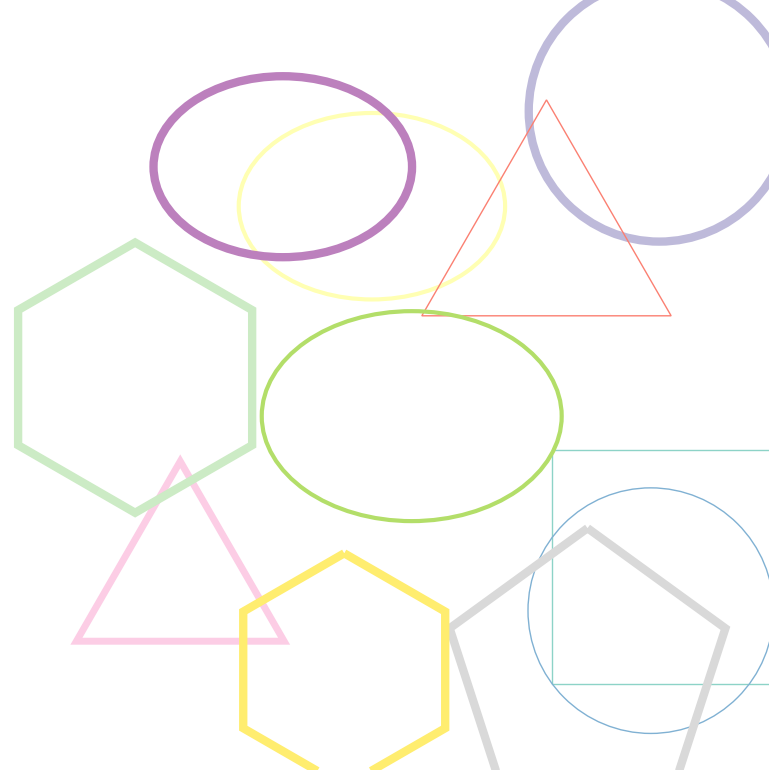[{"shape": "square", "thickness": 0.5, "radius": 0.76, "center": [0.869, 0.263]}, {"shape": "oval", "thickness": 1.5, "radius": 0.86, "center": [0.483, 0.732]}, {"shape": "circle", "thickness": 3, "radius": 0.85, "center": [0.856, 0.856]}, {"shape": "triangle", "thickness": 0.5, "radius": 0.93, "center": [0.71, 0.683]}, {"shape": "circle", "thickness": 0.5, "radius": 0.8, "center": [0.845, 0.207]}, {"shape": "oval", "thickness": 1.5, "radius": 0.97, "center": [0.535, 0.46]}, {"shape": "triangle", "thickness": 2.5, "radius": 0.78, "center": [0.234, 0.245]}, {"shape": "pentagon", "thickness": 3, "radius": 0.94, "center": [0.763, 0.126]}, {"shape": "oval", "thickness": 3, "radius": 0.84, "center": [0.367, 0.783]}, {"shape": "hexagon", "thickness": 3, "radius": 0.88, "center": [0.175, 0.51]}, {"shape": "hexagon", "thickness": 3, "radius": 0.76, "center": [0.447, 0.13]}]